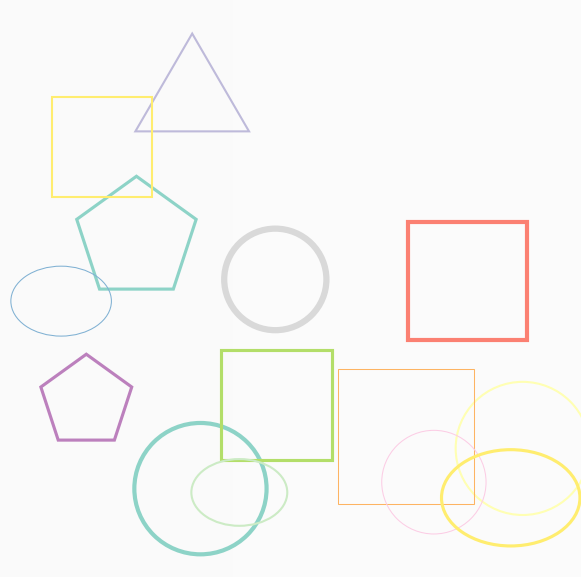[{"shape": "pentagon", "thickness": 1.5, "radius": 0.54, "center": [0.235, 0.586]}, {"shape": "circle", "thickness": 2, "radius": 0.57, "center": [0.345, 0.153]}, {"shape": "circle", "thickness": 1, "radius": 0.58, "center": [0.899, 0.223]}, {"shape": "triangle", "thickness": 1, "radius": 0.56, "center": [0.331, 0.828]}, {"shape": "square", "thickness": 2, "radius": 0.51, "center": [0.804, 0.512]}, {"shape": "oval", "thickness": 0.5, "radius": 0.43, "center": [0.105, 0.478]}, {"shape": "square", "thickness": 0.5, "radius": 0.58, "center": [0.699, 0.244]}, {"shape": "square", "thickness": 1.5, "radius": 0.48, "center": [0.476, 0.298]}, {"shape": "circle", "thickness": 0.5, "radius": 0.45, "center": [0.746, 0.164]}, {"shape": "circle", "thickness": 3, "radius": 0.44, "center": [0.474, 0.515]}, {"shape": "pentagon", "thickness": 1.5, "radius": 0.41, "center": [0.148, 0.304]}, {"shape": "oval", "thickness": 1, "radius": 0.41, "center": [0.412, 0.146]}, {"shape": "oval", "thickness": 1.5, "radius": 0.6, "center": [0.879, 0.137]}, {"shape": "square", "thickness": 1, "radius": 0.43, "center": [0.176, 0.744]}]